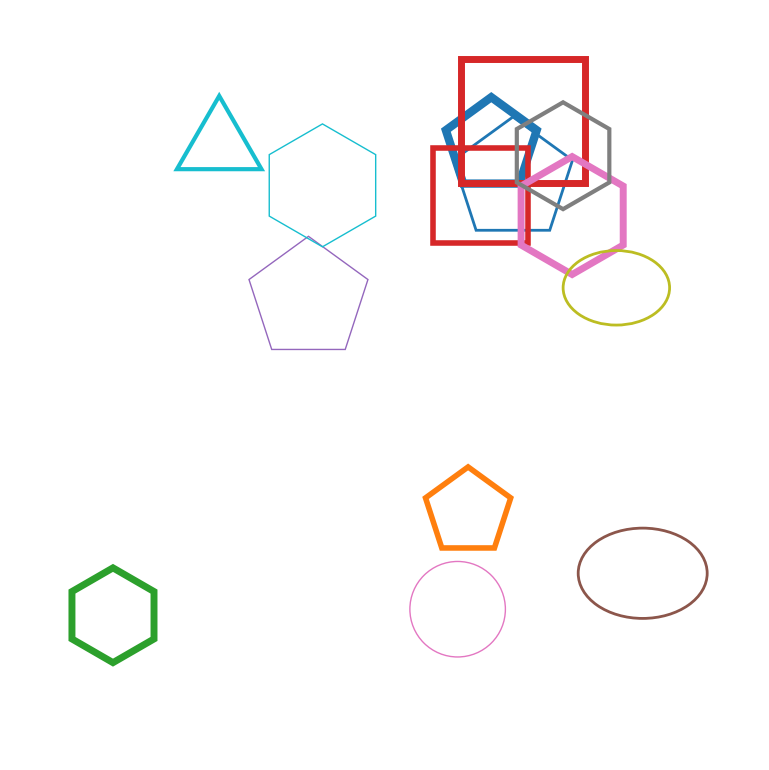[{"shape": "pentagon", "thickness": 3, "radius": 0.31, "center": [0.638, 0.812]}, {"shape": "pentagon", "thickness": 1, "radius": 0.41, "center": [0.666, 0.767]}, {"shape": "pentagon", "thickness": 2, "radius": 0.29, "center": [0.608, 0.335]}, {"shape": "hexagon", "thickness": 2.5, "radius": 0.31, "center": [0.147, 0.201]}, {"shape": "square", "thickness": 2.5, "radius": 0.4, "center": [0.679, 0.843]}, {"shape": "square", "thickness": 2, "radius": 0.31, "center": [0.624, 0.746]}, {"shape": "pentagon", "thickness": 0.5, "radius": 0.41, "center": [0.401, 0.612]}, {"shape": "oval", "thickness": 1, "radius": 0.42, "center": [0.835, 0.255]}, {"shape": "hexagon", "thickness": 2.5, "radius": 0.38, "center": [0.743, 0.72]}, {"shape": "circle", "thickness": 0.5, "radius": 0.31, "center": [0.594, 0.209]}, {"shape": "hexagon", "thickness": 1.5, "radius": 0.35, "center": [0.731, 0.798]}, {"shape": "oval", "thickness": 1, "radius": 0.35, "center": [0.8, 0.626]}, {"shape": "triangle", "thickness": 1.5, "radius": 0.32, "center": [0.285, 0.812]}, {"shape": "hexagon", "thickness": 0.5, "radius": 0.4, "center": [0.419, 0.759]}]